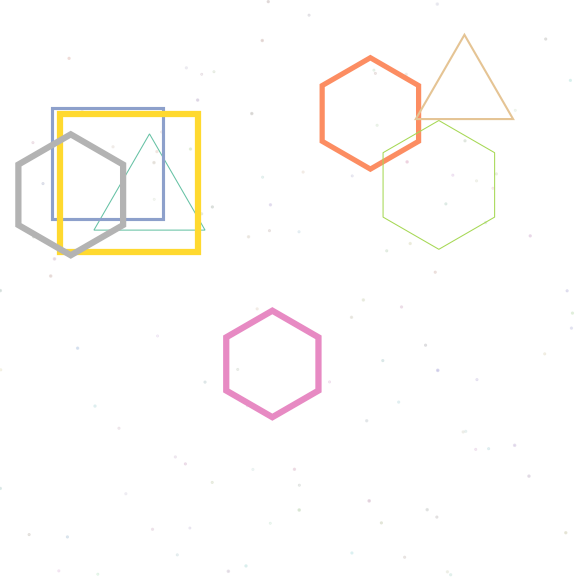[{"shape": "triangle", "thickness": 0.5, "radius": 0.56, "center": [0.259, 0.656]}, {"shape": "hexagon", "thickness": 2.5, "radius": 0.48, "center": [0.641, 0.803]}, {"shape": "square", "thickness": 1.5, "radius": 0.48, "center": [0.186, 0.716]}, {"shape": "hexagon", "thickness": 3, "radius": 0.46, "center": [0.472, 0.369]}, {"shape": "hexagon", "thickness": 0.5, "radius": 0.56, "center": [0.76, 0.679]}, {"shape": "square", "thickness": 3, "radius": 0.6, "center": [0.224, 0.682]}, {"shape": "triangle", "thickness": 1, "radius": 0.49, "center": [0.804, 0.842]}, {"shape": "hexagon", "thickness": 3, "radius": 0.52, "center": [0.123, 0.662]}]